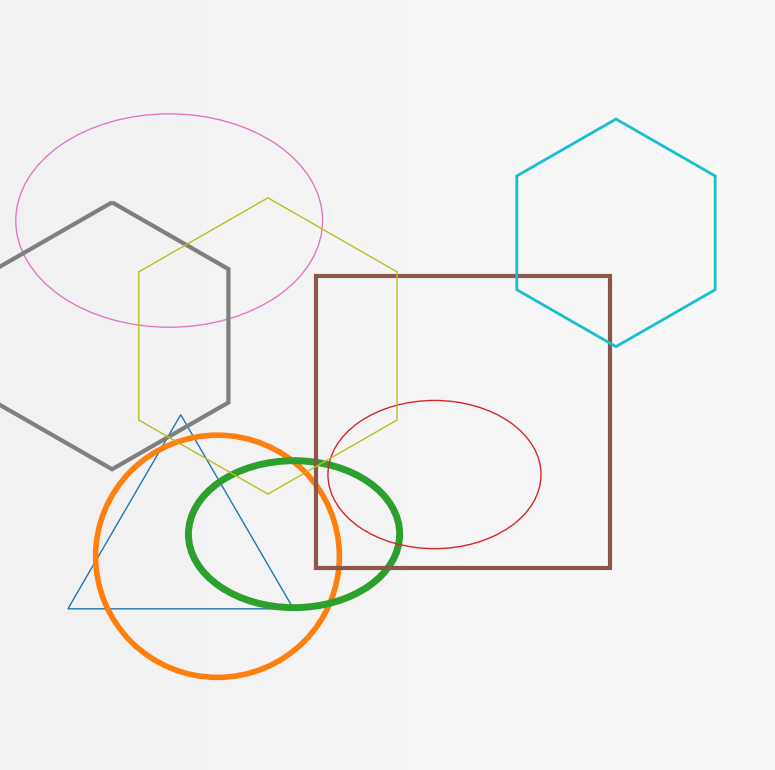[{"shape": "triangle", "thickness": 0.5, "radius": 0.84, "center": [0.233, 0.293]}, {"shape": "circle", "thickness": 2, "radius": 0.79, "center": [0.281, 0.278]}, {"shape": "oval", "thickness": 2.5, "radius": 0.68, "center": [0.379, 0.306]}, {"shape": "oval", "thickness": 0.5, "radius": 0.69, "center": [0.561, 0.384]}, {"shape": "square", "thickness": 1.5, "radius": 0.95, "center": [0.598, 0.452]}, {"shape": "oval", "thickness": 0.5, "radius": 0.99, "center": [0.218, 0.714]}, {"shape": "hexagon", "thickness": 1.5, "radius": 0.87, "center": [0.145, 0.564]}, {"shape": "hexagon", "thickness": 0.5, "radius": 0.96, "center": [0.346, 0.551]}, {"shape": "hexagon", "thickness": 1, "radius": 0.74, "center": [0.795, 0.698]}]